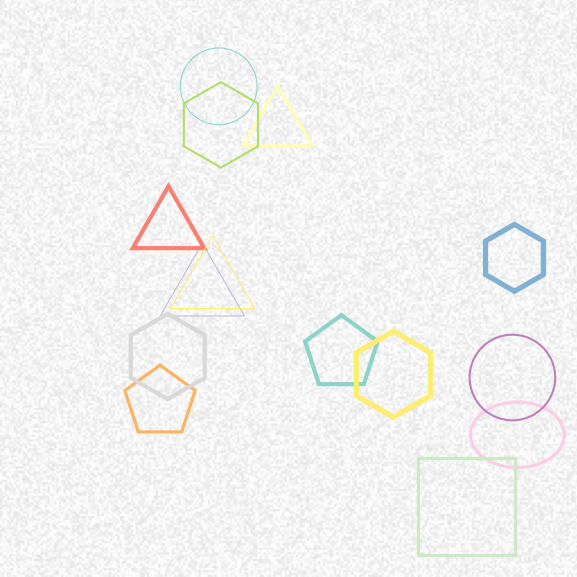[{"shape": "circle", "thickness": 0.5, "radius": 0.33, "center": [0.379, 0.85]}, {"shape": "pentagon", "thickness": 2, "radius": 0.33, "center": [0.591, 0.387]}, {"shape": "triangle", "thickness": 1.5, "radius": 0.35, "center": [0.481, 0.781]}, {"shape": "triangle", "thickness": 0.5, "radius": 0.42, "center": [0.35, 0.494]}, {"shape": "triangle", "thickness": 2, "radius": 0.36, "center": [0.292, 0.605]}, {"shape": "hexagon", "thickness": 2.5, "radius": 0.29, "center": [0.891, 0.553]}, {"shape": "pentagon", "thickness": 1.5, "radius": 0.32, "center": [0.277, 0.303]}, {"shape": "hexagon", "thickness": 1, "radius": 0.37, "center": [0.383, 0.783]}, {"shape": "oval", "thickness": 1.5, "radius": 0.41, "center": [0.896, 0.246]}, {"shape": "hexagon", "thickness": 2, "radius": 0.37, "center": [0.29, 0.382]}, {"shape": "circle", "thickness": 1, "radius": 0.37, "center": [0.887, 0.345]}, {"shape": "square", "thickness": 1.5, "radius": 0.42, "center": [0.808, 0.122]}, {"shape": "hexagon", "thickness": 2.5, "radius": 0.37, "center": [0.681, 0.351]}, {"shape": "triangle", "thickness": 0.5, "radius": 0.42, "center": [0.368, 0.507]}]